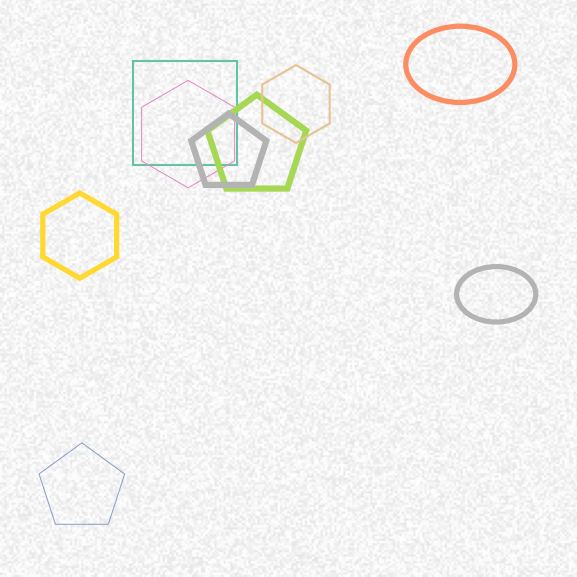[{"shape": "square", "thickness": 1, "radius": 0.45, "center": [0.32, 0.803]}, {"shape": "oval", "thickness": 2.5, "radius": 0.47, "center": [0.797, 0.888]}, {"shape": "pentagon", "thickness": 0.5, "radius": 0.39, "center": [0.142, 0.154]}, {"shape": "hexagon", "thickness": 0.5, "radius": 0.46, "center": [0.326, 0.767]}, {"shape": "pentagon", "thickness": 3, "radius": 0.45, "center": [0.445, 0.745]}, {"shape": "hexagon", "thickness": 2.5, "radius": 0.37, "center": [0.138, 0.591]}, {"shape": "hexagon", "thickness": 1, "radius": 0.34, "center": [0.513, 0.819]}, {"shape": "oval", "thickness": 2.5, "radius": 0.34, "center": [0.859, 0.49]}, {"shape": "pentagon", "thickness": 3, "radius": 0.34, "center": [0.396, 0.734]}]